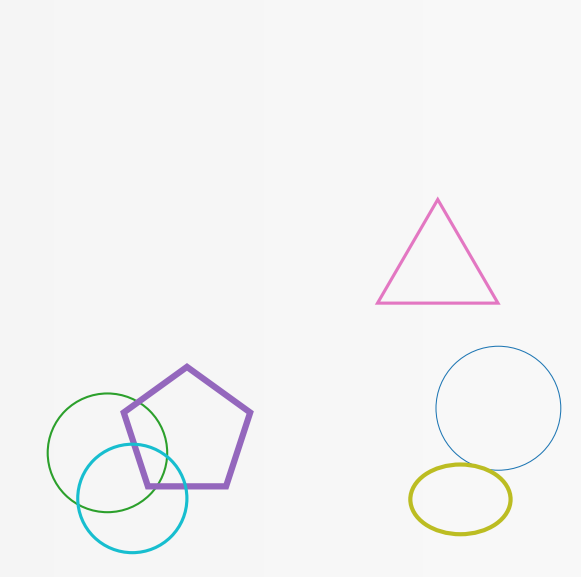[{"shape": "circle", "thickness": 0.5, "radius": 0.54, "center": [0.857, 0.292]}, {"shape": "circle", "thickness": 1, "radius": 0.51, "center": [0.185, 0.215]}, {"shape": "pentagon", "thickness": 3, "radius": 0.57, "center": [0.322, 0.249]}, {"shape": "triangle", "thickness": 1.5, "radius": 0.6, "center": [0.753, 0.534]}, {"shape": "oval", "thickness": 2, "radius": 0.43, "center": [0.792, 0.134]}, {"shape": "circle", "thickness": 1.5, "radius": 0.47, "center": [0.228, 0.136]}]